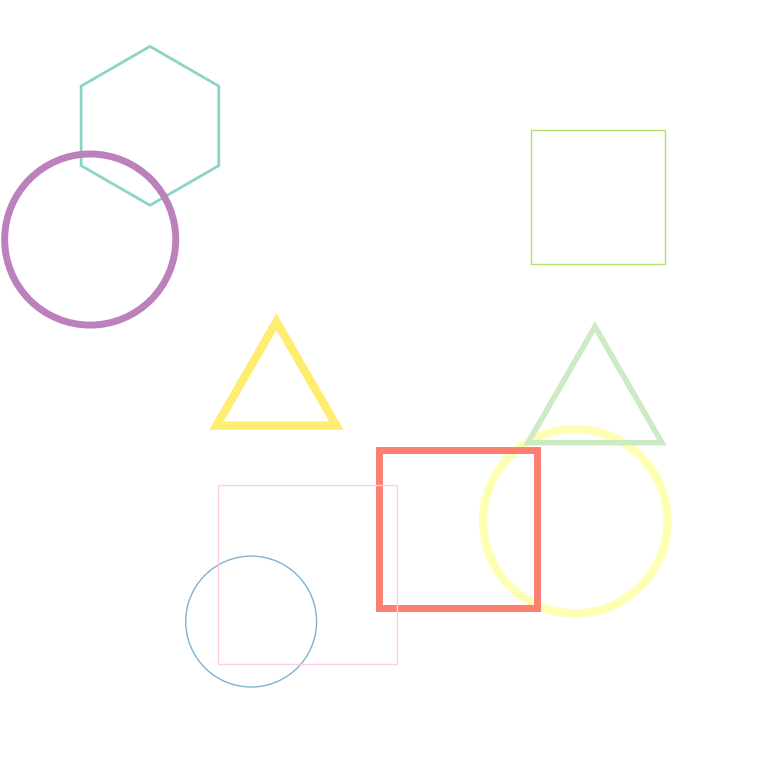[{"shape": "hexagon", "thickness": 1, "radius": 0.52, "center": [0.195, 0.837]}, {"shape": "circle", "thickness": 3, "radius": 0.6, "center": [0.747, 0.323]}, {"shape": "square", "thickness": 2.5, "radius": 0.51, "center": [0.595, 0.313]}, {"shape": "circle", "thickness": 0.5, "radius": 0.42, "center": [0.326, 0.193]}, {"shape": "square", "thickness": 0.5, "radius": 0.43, "center": [0.777, 0.744]}, {"shape": "square", "thickness": 0.5, "radius": 0.58, "center": [0.399, 0.253]}, {"shape": "circle", "thickness": 2.5, "radius": 0.56, "center": [0.117, 0.689]}, {"shape": "triangle", "thickness": 2, "radius": 0.5, "center": [0.773, 0.475]}, {"shape": "triangle", "thickness": 3, "radius": 0.45, "center": [0.359, 0.492]}]